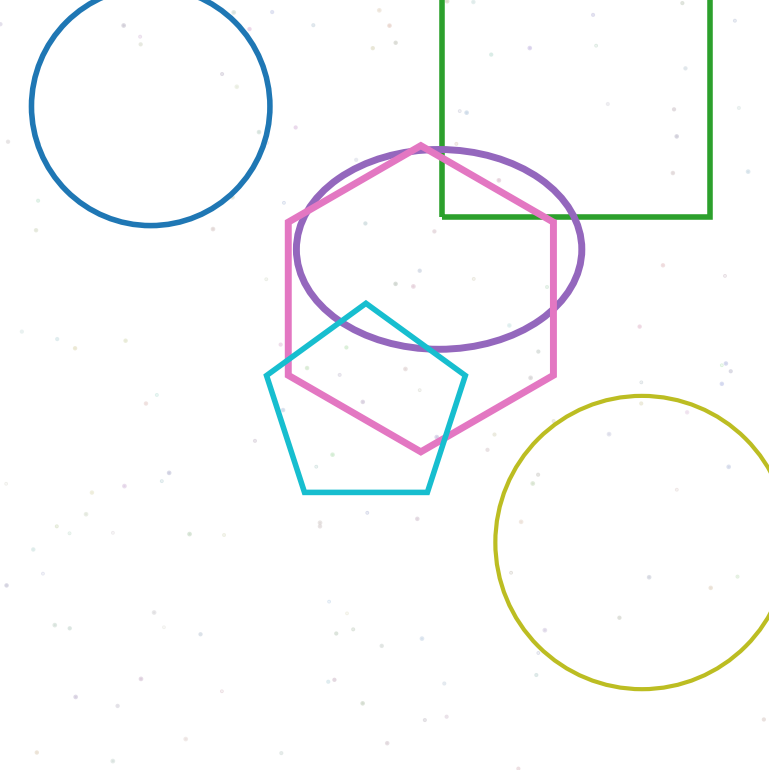[{"shape": "circle", "thickness": 2, "radius": 0.77, "center": [0.196, 0.862]}, {"shape": "square", "thickness": 2, "radius": 0.87, "center": [0.748, 0.893]}, {"shape": "oval", "thickness": 2.5, "radius": 0.93, "center": [0.57, 0.676]}, {"shape": "hexagon", "thickness": 2.5, "radius": 0.99, "center": [0.547, 0.612]}, {"shape": "circle", "thickness": 1.5, "radius": 0.95, "center": [0.834, 0.295]}, {"shape": "pentagon", "thickness": 2, "radius": 0.68, "center": [0.475, 0.47]}]